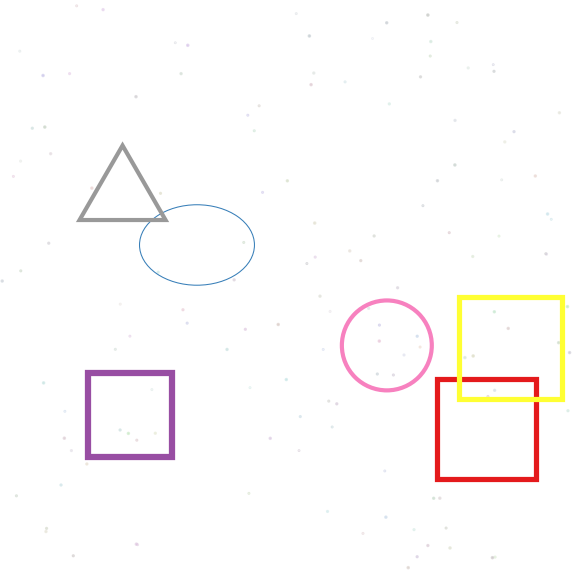[{"shape": "square", "thickness": 2.5, "radius": 0.43, "center": [0.842, 0.256]}, {"shape": "oval", "thickness": 0.5, "radius": 0.5, "center": [0.341, 0.575]}, {"shape": "square", "thickness": 3, "radius": 0.36, "center": [0.225, 0.28]}, {"shape": "square", "thickness": 2.5, "radius": 0.44, "center": [0.884, 0.396]}, {"shape": "circle", "thickness": 2, "radius": 0.39, "center": [0.67, 0.401]}, {"shape": "triangle", "thickness": 2, "radius": 0.43, "center": [0.212, 0.661]}]